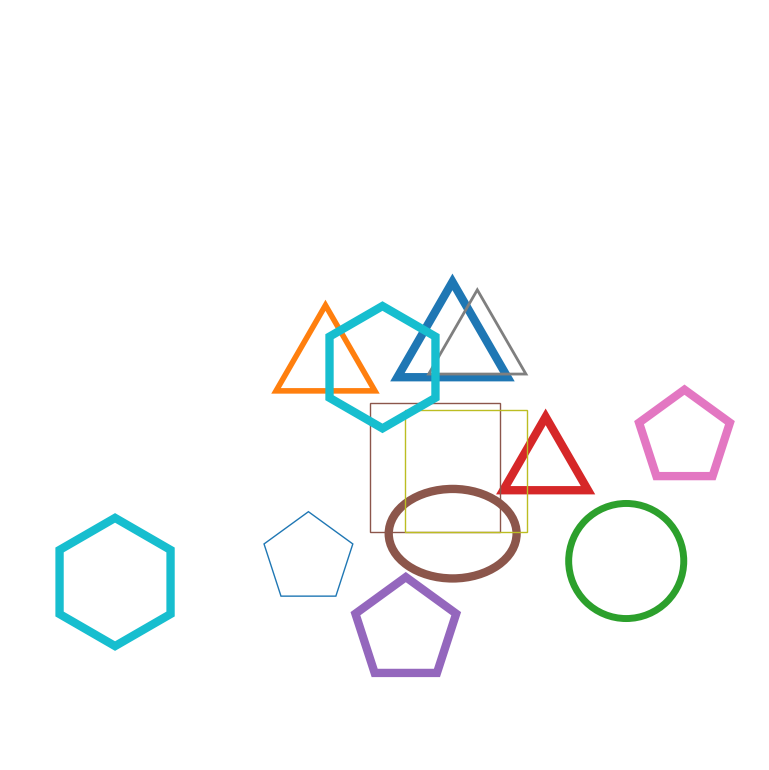[{"shape": "pentagon", "thickness": 0.5, "radius": 0.3, "center": [0.401, 0.275]}, {"shape": "triangle", "thickness": 3, "radius": 0.41, "center": [0.588, 0.551]}, {"shape": "triangle", "thickness": 2, "radius": 0.37, "center": [0.423, 0.529]}, {"shape": "circle", "thickness": 2.5, "radius": 0.37, "center": [0.813, 0.271]}, {"shape": "triangle", "thickness": 3, "radius": 0.32, "center": [0.709, 0.395]}, {"shape": "pentagon", "thickness": 3, "radius": 0.34, "center": [0.527, 0.182]}, {"shape": "square", "thickness": 0.5, "radius": 0.42, "center": [0.565, 0.393]}, {"shape": "oval", "thickness": 3, "radius": 0.42, "center": [0.588, 0.307]}, {"shape": "pentagon", "thickness": 3, "radius": 0.31, "center": [0.889, 0.432]}, {"shape": "triangle", "thickness": 1, "radius": 0.36, "center": [0.62, 0.551]}, {"shape": "square", "thickness": 0.5, "radius": 0.4, "center": [0.606, 0.389]}, {"shape": "hexagon", "thickness": 3, "radius": 0.42, "center": [0.149, 0.244]}, {"shape": "hexagon", "thickness": 3, "radius": 0.4, "center": [0.497, 0.523]}]